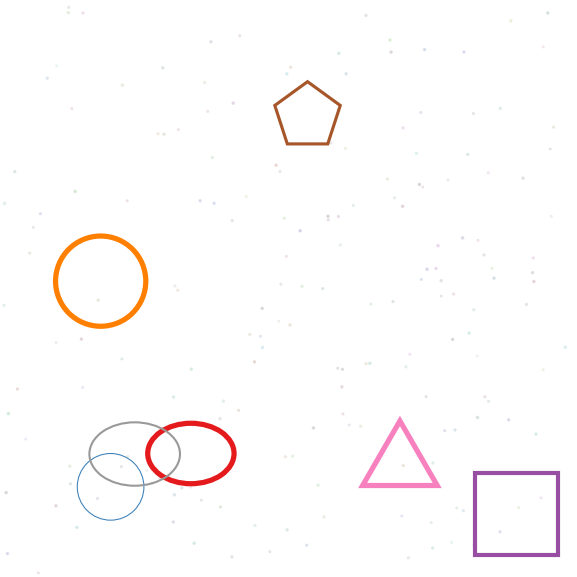[{"shape": "oval", "thickness": 2.5, "radius": 0.37, "center": [0.331, 0.214]}, {"shape": "circle", "thickness": 0.5, "radius": 0.29, "center": [0.191, 0.156]}, {"shape": "square", "thickness": 2, "radius": 0.36, "center": [0.894, 0.109]}, {"shape": "circle", "thickness": 2.5, "radius": 0.39, "center": [0.174, 0.512]}, {"shape": "pentagon", "thickness": 1.5, "radius": 0.3, "center": [0.533, 0.798]}, {"shape": "triangle", "thickness": 2.5, "radius": 0.37, "center": [0.693, 0.196]}, {"shape": "oval", "thickness": 1, "radius": 0.39, "center": [0.233, 0.213]}]